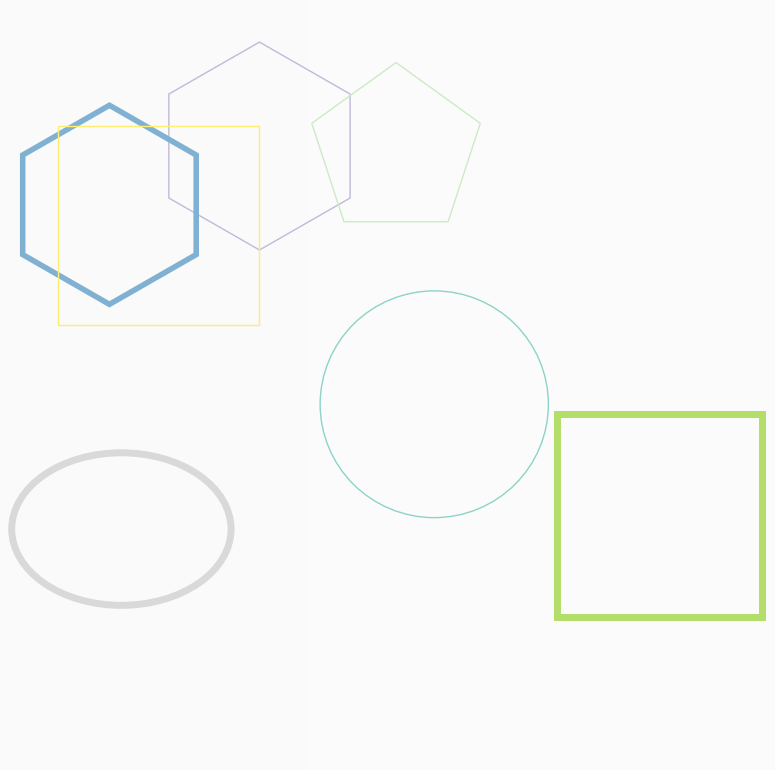[{"shape": "circle", "thickness": 0.5, "radius": 0.74, "center": [0.56, 0.475]}, {"shape": "hexagon", "thickness": 0.5, "radius": 0.68, "center": [0.335, 0.81]}, {"shape": "hexagon", "thickness": 2, "radius": 0.65, "center": [0.141, 0.734]}, {"shape": "square", "thickness": 2.5, "radius": 0.66, "center": [0.852, 0.331]}, {"shape": "oval", "thickness": 2.5, "radius": 0.71, "center": [0.157, 0.313]}, {"shape": "pentagon", "thickness": 0.5, "radius": 0.57, "center": [0.511, 0.804]}, {"shape": "square", "thickness": 0.5, "radius": 0.65, "center": [0.205, 0.707]}]